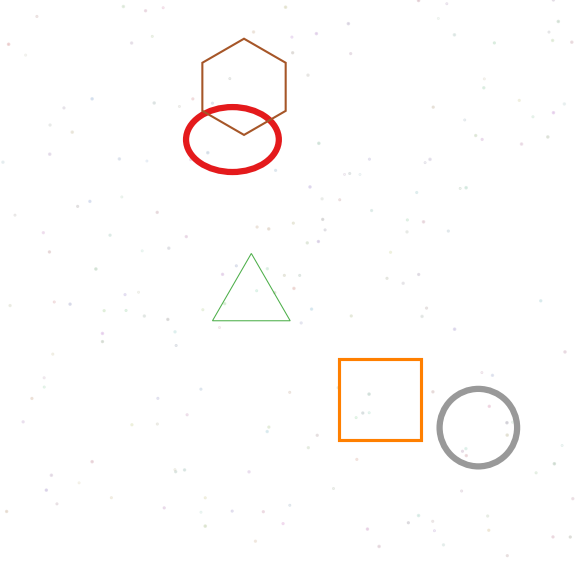[{"shape": "oval", "thickness": 3, "radius": 0.4, "center": [0.402, 0.757]}, {"shape": "triangle", "thickness": 0.5, "radius": 0.39, "center": [0.435, 0.483]}, {"shape": "square", "thickness": 1.5, "radius": 0.35, "center": [0.658, 0.307]}, {"shape": "hexagon", "thickness": 1, "radius": 0.42, "center": [0.423, 0.849]}, {"shape": "circle", "thickness": 3, "radius": 0.34, "center": [0.828, 0.259]}]